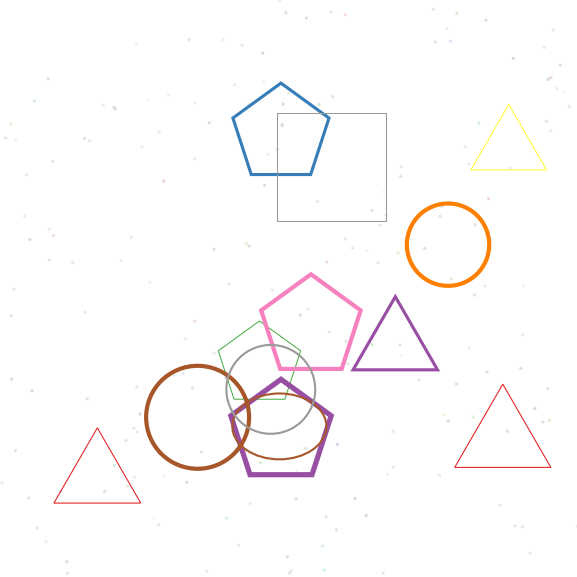[{"shape": "triangle", "thickness": 0.5, "radius": 0.43, "center": [0.169, 0.171]}, {"shape": "triangle", "thickness": 0.5, "radius": 0.48, "center": [0.871, 0.238]}, {"shape": "pentagon", "thickness": 1.5, "radius": 0.44, "center": [0.486, 0.768]}, {"shape": "pentagon", "thickness": 0.5, "radius": 0.37, "center": [0.449, 0.368]}, {"shape": "triangle", "thickness": 1.5, "radius": 0.42, "center": [0.685, 0.401]}, {"shape": "pentagon", "thickness": 2.5, "radius": 0.46, "center": [0.487, 0.251]}, {"shape": "circle", "thickness": 2, "radius": 0.36, "center": [0.776, 0.575]}, {"shape": "triangle", "thickness": 0.5, "radius": 0.38, "center": [0.881, 0.743]}, {"shape": "circle", "thickness": 2, "radius": 0.45, "center": [0.342, 0.277]}, {"shape": "oval", "thickness": 1, "radius": 0.41, "center": [0.484, 0.261]}, {"shape": "pentagon", "thickness": 2, "radius": 0.45, "center": [0.538, 0.434]}, {"shape": "square", "thickness": 0.5, "radius": 0.47, "center": [0.574, 0.71]}, {"shape": "circle", "thickness": 1, "radius": 0.38, "center": [0.469, 0.325]}]